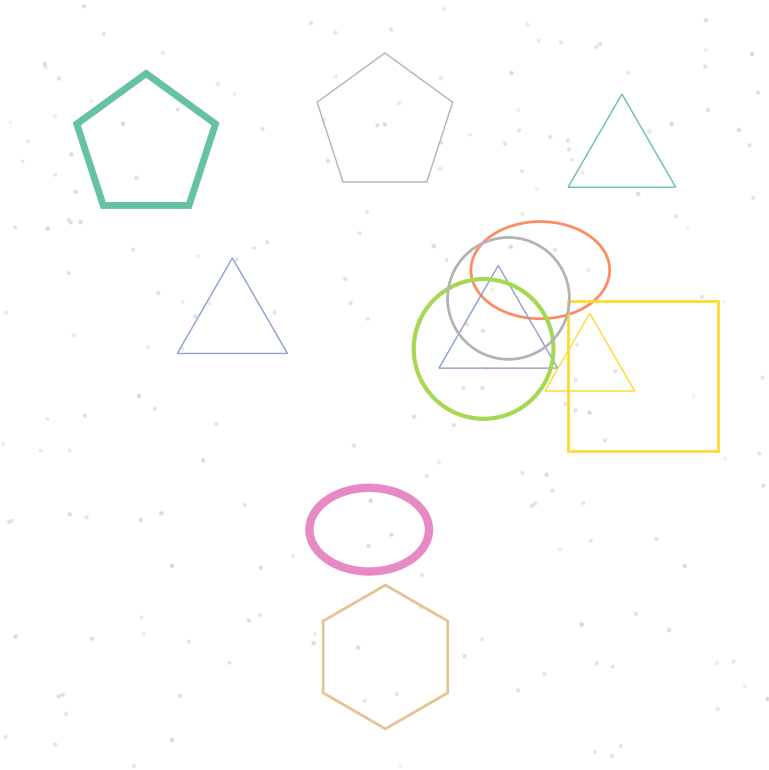[{"shape": "triangle", "thickness": 0.5, "radius": 0.4, "center": [0.808, 0.797]}, {"shape": "pentagon", "thickness": 2.5, "radius": 0.47, "center": [0.19, 0.81]}, {"shape": "oval", "thickness": 1, "radius": 0.45, "center": [0.702, 0.649]}, {"shape": "triangle", "thickness": 0.5, "radius": 0.44, "center": [0.647, 0.566]}, {"shape": "triangle", "thickness": 0.5, "radius": 0.41, "center": [0.302, 0.582]}, {"shape": "oval", "thickness": 3, "radius": 0.39, "center": [0.479, 0.312]}, {"shape": "circle", "thickness": 1.5, "radius": 0.45, "center": [0.628, 0.547]}, {"shape": "triangle", "thickness": 0.5, "radius": 0.34, "center": [0.766, 0.526]}, {"shape": "square", "thickness": 1, "radius": 0.49, "center": [0.835, 0.512]}, {"shape": "hexagon", "thickness": 1, "radius": 0.47, "center": [0.501, 0.147]}, {"shape": "pentagon", "thickness": 0.5, "radius": 0.46, "center": [0.5, 0.839]}, {"shape": "circle", "thickness": 1, "radius": 0.4, "center": [0.66, 0.612]}]